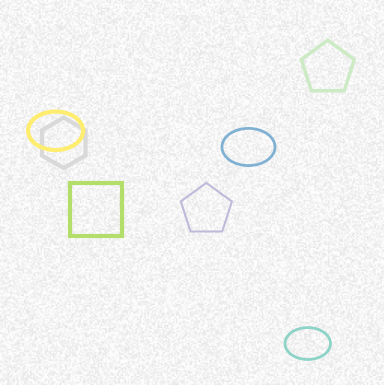[{"shape": "oval", "thickness": 2, "radius": 0.3, "center": [0.799, 0.108]}, {"shape": "pentagon", "thickness": 1.5, "radius": 0.35, "center": [0.536, 0.455]}, {"shape": "oval", "thickness": 2, "radius": 0.34, "center": [0.645, 0.618]}, {"shape": "square", "thickness": 3, "radius": 0.34, "center": [0.25, 0.457]}, {"shape": "hexagon", "thickness": 3, "radius": 0.33, "center": [0.166, 0.629]}, {"shape": "pentagon", "thickness": 2.5, "radius": 0.36, "center": [0.851, 0.823]}, {"shape": "oval", "thickness": 3, "radius": 0.36, "center": [0.144, 0.66]}]